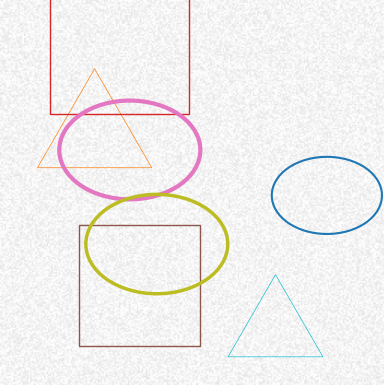[{"shape": "oval", "thickness": 1.5, "radius": 0.72, "center": [0.849, 0.492]}, {"shape": "triangle", "thickness": 0.5, "radius": 0.86, "center": [0.246, 0.65]}, {"shape": "square", "thickness": 1, "radius": 0.9, "center": [0.311, 0.886]}, {"shape": "square", "thickness": 1, "radius": 0.79, "center": [0.362, 0.259]}, {"shape": "oval", "thickness": 3, "radius": 0.92, "center": [0.337, 0.611]}, {"shape": "oval", "thickness": 2.5, "radius": 0.92, "center": [0.407, 0.366]}, {"shape": "triangle", "thickness": 0.5, "radius": 0.71, "center": [0.716, 0.144]}]